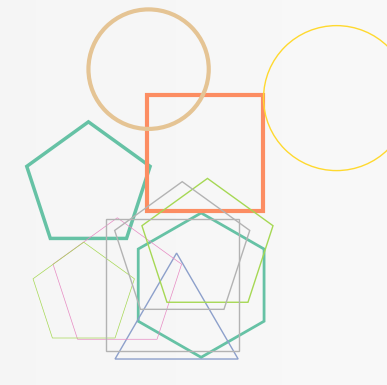[{"shape": "hexagon", "thickness": 2, "radius": 0.94, "center": [0.519, 0.259]}, {"shape": "pentagon", "thickness": 2.5, "radius": 0.84, "center": [0.228, 0.516]}, {"shape": "square", "thickness": 3, "radius": 0.75, "center": [0.529, 0.602]}, {"shape": "triangle", "thickness": 1, "radius": 0.92, "center": [0.456, 0.159]}, {"shape": "pentagon", "thickness": 0.5, "radius": 0.87, "center": [0.303, 0.26]}, {"shape": "pentagon", "thickness": 1, "radius": 0.89, "center": [0.535, 0.359]}, {"shape": "pentagon", "thickness": 0.5, "radius": 0.69, "center": [0.216, 0.233]}, {"shape": "circle", "thickness": 1, "radius": 0.94, "center": [0.868, 0.745]}, {"shape": "circle", "thickness": 3, "radius": 0.78, "center": [0.383, 0.82]}, {"shape": "pentagon", "thickness": 1, "radius": 0.92, "center": [0.47, 0.345]}, {"shape": "square", "thickness": 1, "radius": 0.86, "center": [0.446, 0.261]}]